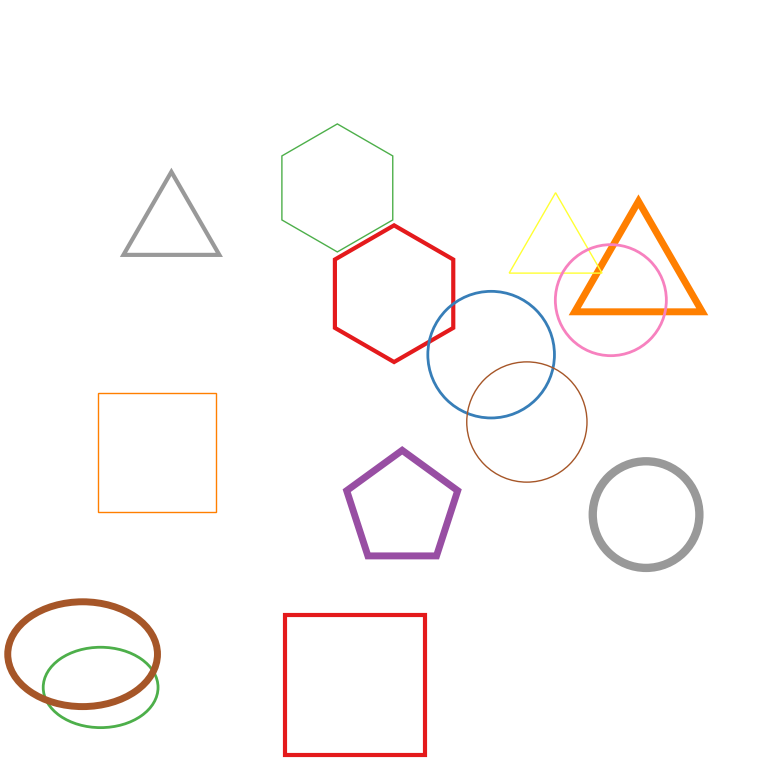[{"shape": "square", "thickness": 1.5, "radius": 0.45, "center": [0.461, 0.11]}, {"shape": "hexagon", "thickness": 1.5, "radius": 0.44, "center": [0.512, 0.619]}, {"shape": "circle", "thickness": 1, "radius": 0.41, "center": [0.638, 0.539]}, {"shape": "oval", "thickness": 1, "radius": 0.37, "center": [0.131, 0.107]}, {"shape": "hexagon", "thickness": 0.5, "radius": 0.42, "center": [0.438, 0.756]}, {"shape": "pentagon", "thickness": 2.5, "radius": 0.38, "center": [0.522, 0.339]}, {"shape": "triangle", "thickness": 2.5, "radius": 0.48, "center": [0.829, 0.643]}, {"shape": "square", "thickness": 0.5, "radius": 0.38, "center": [0.204, 0.412]}, {"shape": "triangle", "thickness": 0.5, "radius": 0.35, "center": [0.722, 0.68]}, {"shape": "circle", "thickness": 0.5, "radius": 0.39, "center": [0.684, 0.452]}, {"shape": "oval", "thickness": 2.5, "radius": 0.49, "center": [0.107, 0.15]}, {"shape": "circle", "thickness": 1, "radius": 0.36, "center": [0.793, 0.61]}, {"shape": "circle", "thickness": 3, "radius": 0.35, "center": [0.839, 0.332]}, {"shape": "triangle", "thickness": 1.5, "radius": 0.36, "center": [0.223, 0.705]}]